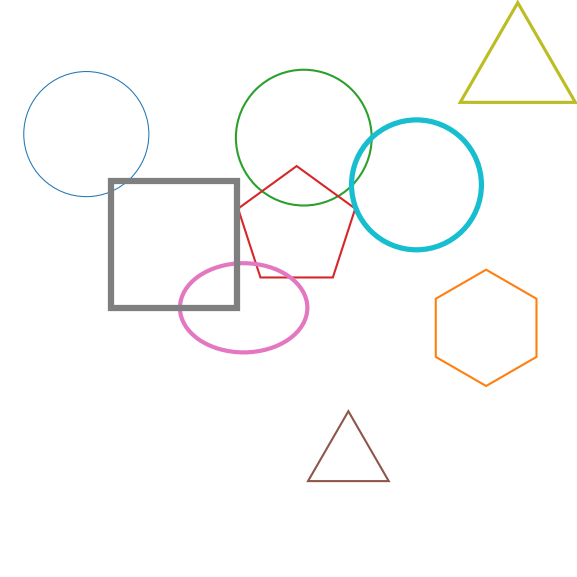[{"shape": "circle", "thickness": 0.5, "radius": 0.54, "center": [0.149, 0.767]}, {"shape": "hexagon", "thickness": 1, "radius": 0.5, "center": [0.842, 0.431]}, {"shape": "circle", "thickness": 1, "radius": 0.59, "center": [0.526, 0.761]}, {"shape": "pentagon", "thickness": 1, "radius": 0.53, "center": [0.514, 0.605]}, {"shape": "triangle", "thickness": 1, "radius": 0.4, "center": [0.603, 0.206]}, {"shape": "oval", "thickness": 2, "radius": 0.55, "center": [0.422, 0.466]}, {"shape": "square", "thickness": 3, "radius": 0.55, "center": [0.301, 0.576]}, {"shape": "triangle", "thickness": 1.5, "radius": 0.58, "center": [0.897, 0.879]}, {"shape": "circle", "thickness": 2.5, "radius": 0.56, "center": [0.721, 0.679]}]